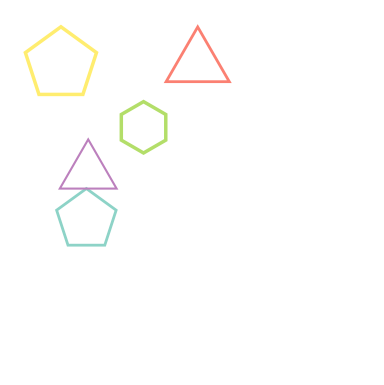[{"shape": "pentagon", "thickness": 2, "radius": 0.41, "center": [0.224, 0.429]}, {"shape": "triangle", "thickness": 2, "radius": 0.47, "center": [0.514, 0.835]}, {"shape": "hexagon", "thickness": 2.5, "radius": 0.33, "center": [0.373, 0.669]}, {"shape": "triangle", "thickness": 1.5, "radius": 0.43, "center": [0.229, 0.553]}, {"shape": "pentagon", "thickness": 2.5, "radius": 0.49, "center": [0.158, 0.833]}]